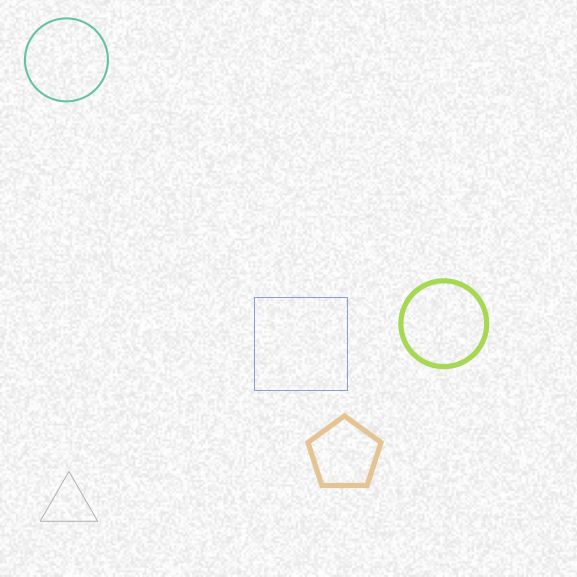[{"shape": "circle", "thickness": 1, "radius": 0.36, "center": [0.115, 0.895]}, {"shape": "square", "thickness": 0.5, "radius": 0.4, "center": [0.52, 0.405]}, {"shape": "circle", "thickness": 2.5, "radius": 0.37, "center": [0.768, 0.439]}, {"shape": "pentagon", "thickness": 2.5, "radius": 0.33, "center": [0.597, 0.212]}, {"shape": "triangle", "thickness": 0.5, "radius": 0.29, "center": [0.119, 0.125]}]